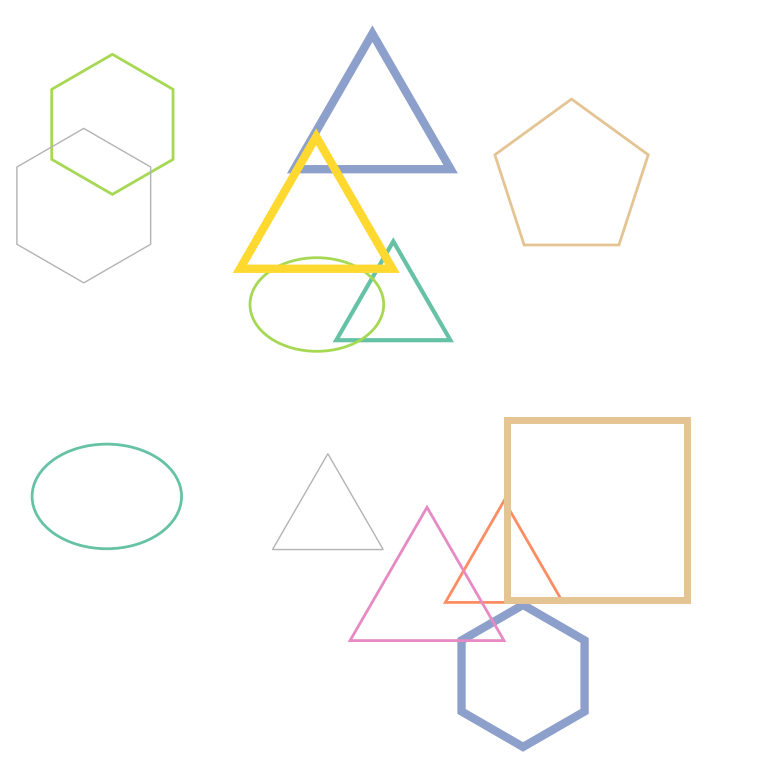[{"shape": "oval", "thickness": 1, "radius": 0.49, "center": [0.139, 0.355]}, {"shape": "triangle", "thickness": 1.5, "radius": 0.43, "center": [0.511, 0.601]}, {"shape": "triangle", "thickness": 1, "radius": 0.44, "center": [0.655, 0.262]}, {"shape": "triangle", "thickness": 3, "radius": 0.59, "center": [0.484, 0.839]}, {"shape": "hexagon", "thickness": 3, "radius": 0.46, "center": [0.679, 0.122]}, {"shape": "triangle", "thickness": 1, "radius": 0.58, "center": [0.555, 0.226]}, {"shape": "oval", "thickness": 1, "radius": 0.43, "center": [0.411, 0.605]}, {"shape": "hexagon", "thickness": 1, "radius": 0.45, "center": [0.146, 0.839]}, {"shape": "triangle", "thickness": 3, "radius": 0.57, "center": [0.411, 0.708]}, {"shape": "square", "thickness": 2.5, "radius": 0.58, "center": [0.775, 0.338]}, {"shape": "pentagon", "thickness": 1, "radius": 0.52, "center": [0.742, 0.767]}, {"shape": "hexagon", "thickness": 0.5, "radius": 0.5, "center": [0.109, 0.733]}, {"shape": "triangle", "thickness": 0.5, "radius": 0.41, "center": [0.426, 0.328]}]